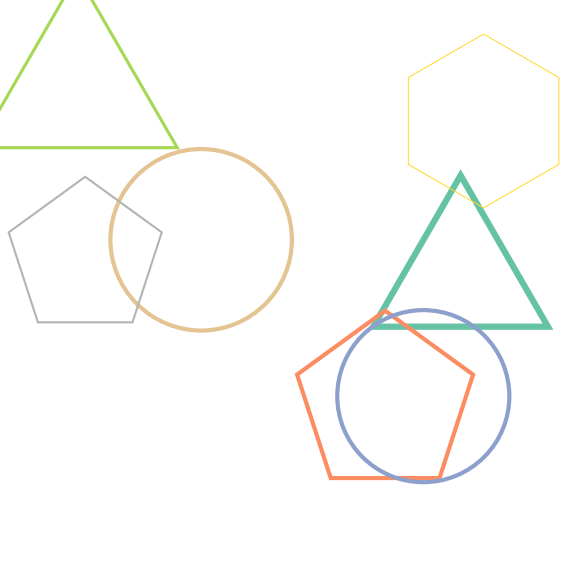[{"shape": "triangle", "thickness": 3, "radius": 0.87, "center": [0.798, 0.521]}, {"shape": "pentagon", "thickness": 2, "radius": 0.8, "center": [0.667, 0.301]}, {"shape": "circle", "thickness": 2, "radius": 0.74, "center": [0.733, 0.313]}, {"shape": "triangle", "thickness": 1.5, "radius": 1.0, "center": [0.134, 0.843]}, {"shape": "hexagon", "thickness": 0.5, "radius": 0.75, "center": [0.837, 0.79]}, {"shape": "circle", "thickness": 2, "radius": 0.79, "center": [0.348, 0.584]}, {"shape": "pentagon", "thickness": 1, "radius": 0.7, "center": [0.148, 0.554]}]